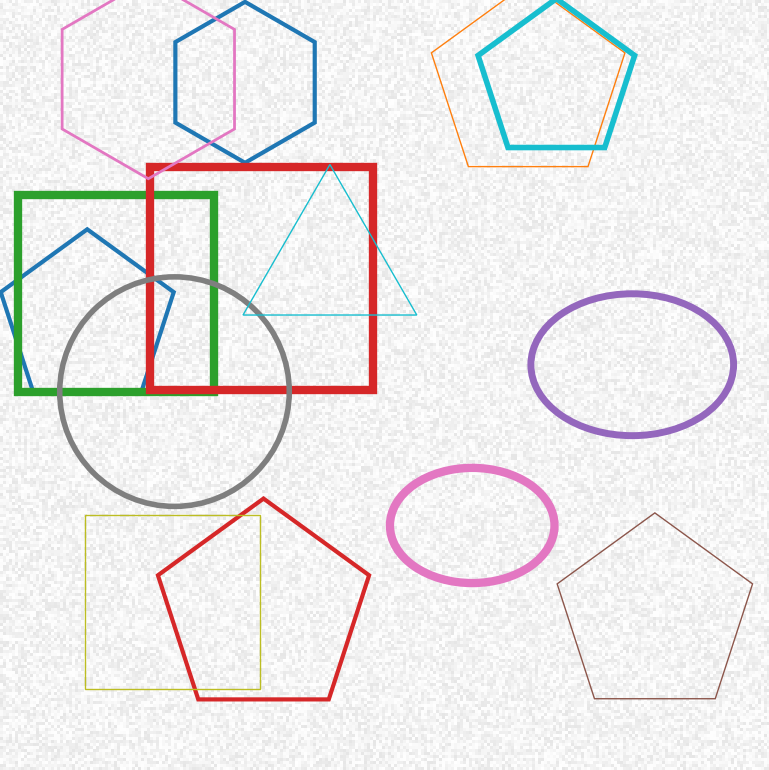[{"shape": "hexagon", "thickness": 1.5, "radius": 0.52, "center": [0.318, 0.893]}, {"shape": "pentagon", "thickness": 1.5, "radius": 0.59, "center": [0.113, 0.584]}, {"shape": "pentagon", "thickness": 0.5, "radius": 0.66, "center": [0.686, 0.891]}, {"shape": "square", "thickness": 3, "radius": 0.64, "center": [0.151, 0.619]}, {"shape": "pentagon", "thickness": 1.5, "radius": 0.72, "center": [0.342, 0.208]}, {"shape": "square", "thickness": 3, "radius": 0.72, "center": [0.34, 0.638]}, {"shape": "oval", "thickness": 2.5, "radius": 0.66, "center": [0.821, 0.526]}, {"shape": "pentagon", "thickness": 0.5, "radius": 0.67, "center": [0.85, 0.2]}, {"shape": "hexagon", "thickness": 1, "radius": 0.65, "center": [0.193, 0.897]}, {"shape": "oval", "thickness": 3, "radius": 0.53, "center": [0.613, 0.318]}, {"shape": "circle", "thickness": 2, "radius": 0.75, "center": [0.227, 0.491]}, {"shape": "square", "thickness": 0.5, "radius": 0.57, "center": [0.224, 0.218]}, {"shape": "pentagon", "thickness": 2, "radius": 0.53, "center": [0.723, 0.895]}, {"shape": "triangle", "thickness": 0.5, "radius": 0.65, "center": [0.428, 0.656]}]